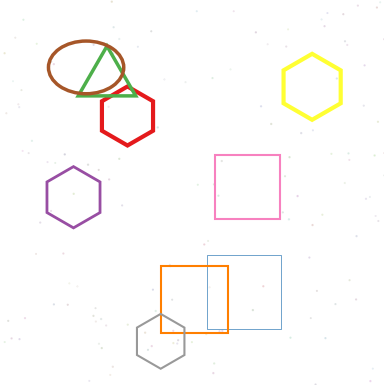[{"shape": "hexagon", "thickness": 3, "radius": 0.38, "center": [0.331, 0.699]}, {"shape": "square", "thickness": 0.5, "radius": 0.48, "center": [0.634, 0.242]}, {"shape": "triangle", "thickness": 2.5, "radius": 0.43, "center": [0.278, 0.794]}, {"shape": "hexagon", "thickness": 2, "radius": 0.4, "center": [0.191, 0.488]}, {"shape": "square", "thickness": 1.5, "radius": 0.44, "center": [0.506, 0.222]}, {"shape": "hexagon", "thickness": 3, "radius": 0.43, "center": [0.811, 0.775]}, {"shape": "oval", "thickness": 2.5, "radius": 0.49, "center": [0.224, 0.825]}, {"shape": "square", "thickness": 1.5, "radius": 0.42, "center": [0.643, 0.514]}, {"shape": "hexagon", "thickness": 1.5, "radius": 0.36, "center": [0.417, 0.113]}]